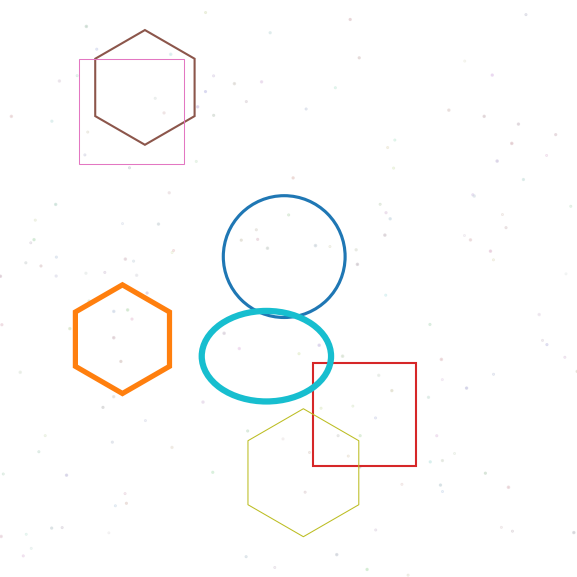[{"shape": "circle", "thickness": 1.5, "radius": 0.53, "center": [0.492, 0.555]}, {"shape": "hexagon", "thickness": 2.5, "radius": 0.47, "center": [0.212, 0.412]}, {"shape": "square", "thickness": 1, "radius": 0.45, "center": [0.631, 0.281]}, {"shape": "hexagon", "thickness": 1, "radius": 0.5, "center": [0.251, 0.848]}, {"shape": "square", "thickness": 0.5, "radius": 0.45, "center": [0.228, 0.806]}, {"shape": "hexagon", "thickness": 0.5, "radius": 0.55, "center": [0.525, 0.181]}, {"shape": "oval", "thickness": 3, "radius": 0.56, "center": [0.461, 0.382]}]